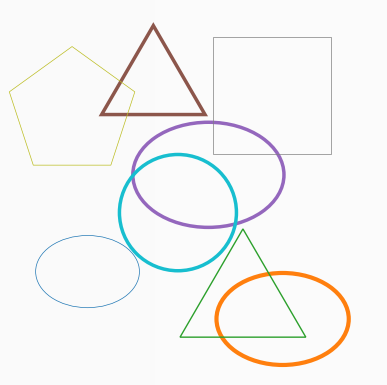[{"shape": "oval", "thickness": 0.5, "radius": 0.67, "center": [0.226, 0.295]}, {"shape": "oval", "thickness": 3, "radius": 0.85, "center": [0.729, 0.171]}, {"shape": "triangle", "thickness": 1, "radius": 0.94, "center": [0.627, 0.218]}, {"shape": "oval", "thickness": 2.5, "radius": 0.98, "center": [0.538, 0.546]}, {"shape": "triangle", "thickness": 2.5, "radius": 0.77, "center": [0.396, 0.779]}, {"shape": "square", "thickness": 0.5, "radius": 0.76, "center": [0.702, 0.752]}, {"shape": "pentagon", "thickness": 0.5, "radius": 0.85, "center": [0.186, 0.709]}, {"shape": "circle", "thickness": 2.5, "radius": 0.75, "center": [0.459, 0.448]}]